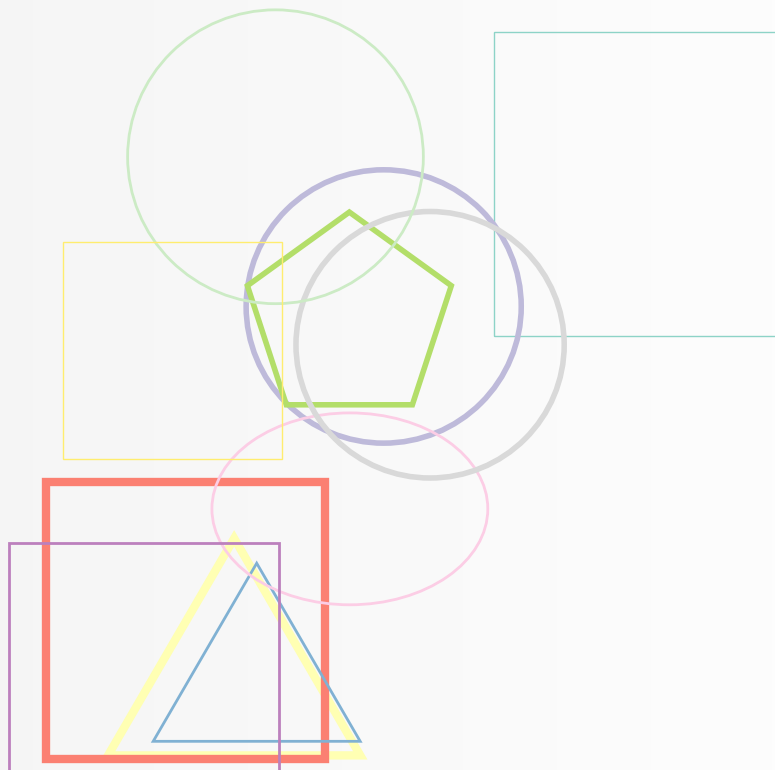[{"shape": "square", "thickness": 0.5, "radius": 0.99, "center": [0.835, 0.761]}, {"shape": "triangle", "thickness": 3, "radius": 0.94, "center": [0.302, 0.113]}, {"shape": "circle", "thickness": 2, "radius": 0.89, "center": [0.495, 0.602]}, {"shape": "square", "thickness": 3, "radius": 0.9, "center": [0.239, 0.194]}, {"shape": "triangle", "thickness": 1, "radius": 0.77, "center": [0.331, 0.114]}, {"shape": "pentagon", "thickness": 2, "radius": 0.69, "center": [0.451, 0.586]}, {"shape": "oval", "thickness": 1, "radius": 0.89, "center": [0.451, 0.339]}, {"shape": "circle", "thickness": 2, "radius": 0.87, "center": [0.555, 0.552]}, {"shape": "square", "thickness": 1, "radius": 0.87, "center": [0.186, 0.12]}, {"shape": "circle", "thickness": 1, "radius": 0.95, "center": [0.355, 0.796]}, {"shape": "square", "thickness": 0.5, "radius": 0.7, "center": [0.222, 0.545]}]